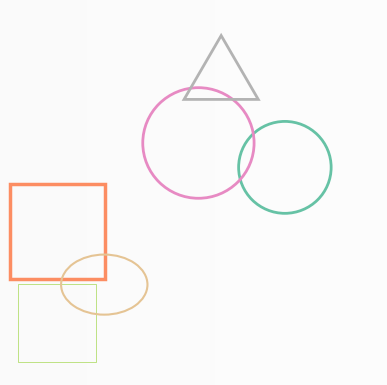[{"shape": "circle", "thickness": 2, "radius": 0.6, "center": [0.735, 0.565]}, {"shape": "square", "thickness": 2.5, "radius": 0.62, "center": [0.148, 0.398]}, {"shape": "circle", "thickness": 2, "radius": 0.72, "center": [0.512, 0.629]}, {"shape": "square", "thickness": 0.5, "radius": 0.5, "center": [0.147, 0.162]}, {"shape": "oval", "thickness": 1.5, "radius": 0.56, "center": [0.269, 0.261]}, {"shape": "triangle", "thickness": 2, "radius": 0.55, "center": [0.571, 0.797]}]